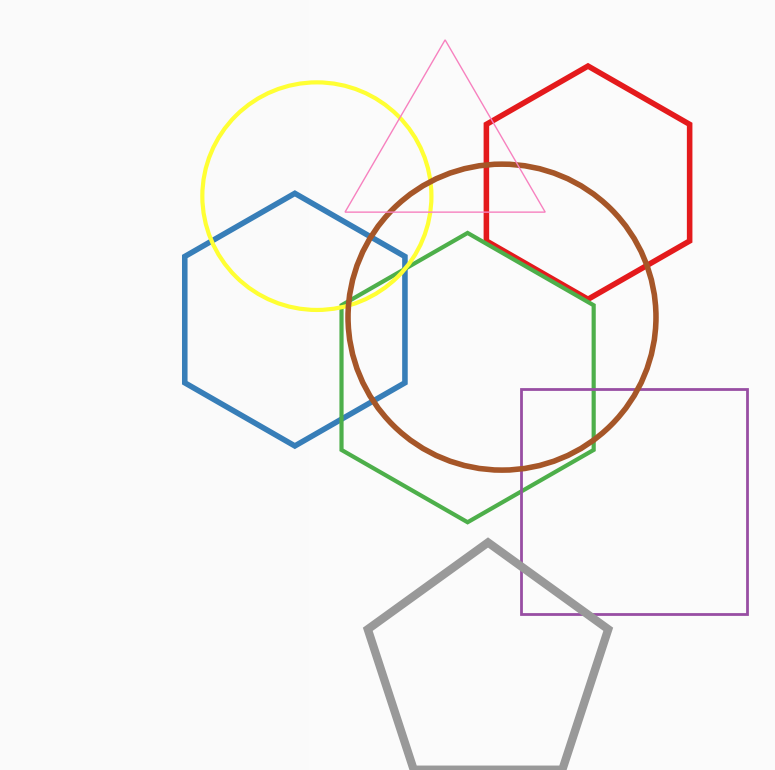[{"shape": "hexagon", "thickness": 2, "radius": 0.76, "center": [0.759, 0.763]}, {"shape": "hexagon", "thickness": 2, "radius": 0.82, "center": [0.38, 0.585]}, {"shape": "hexagon", "thickness": 1.5, "radius": 0.94, "center": [0.603, 0.51]}, {"shape": "square", "thickness": 1, "radius": 0.73, "center": [0.819, 0.349]}, {"shape": "circle", "thickness": 1.5, "radius": 0.74, "center": [0.409, 0.745]}, {"shape": "circle", "thickness": 2, "radius": 0.99, "center": [0.648, 0.588]}, {"shape": "triangle", "thickness": 0.5, "radius": 0.75, "center": [0.574, 0.799]}, {"shape": "pentagon", "thickness": 3, "radius": 0.82, "center": [0.63, 0.132]}]